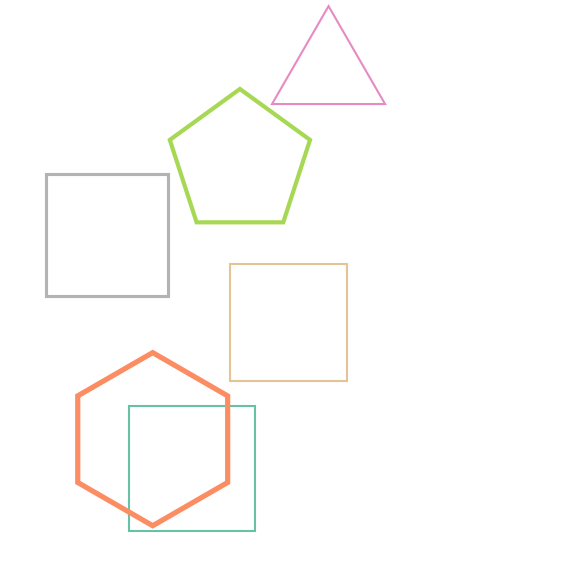[{"shape": "square", "thickness": 1, "radius": 0.54, "center": [0.333, 0.188]}, {"shape": "hexagon", "thickness": 2.5, "radius": 0.75, "center": [0.264, 0.239]}, {"shape": "triangle", "thickness": 1, "radius": 0.57, "center": [0.569, 0.875]}, {"shape": "pentagon", "thickness": 2, "radius": 0.64, "center": [0.415, 0.717]}, {"shape": "square", "thickness": 1, "radius": 0.5, "center": [0.5, 0.44]}, {"shape": "square", "thickness": 1.5, "radius": 0.53, "center": [0.185, 0.592]}]